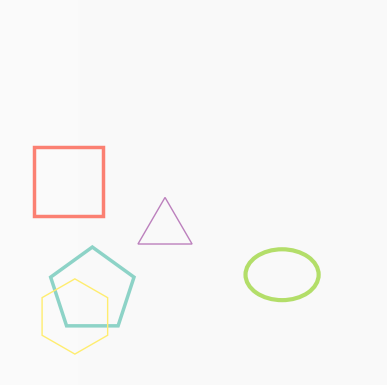[{"shape": "pentagon", "thickness": 2.5, "radius": 0.57, "center": [0.238, 0.245]}, {"shape": "square", "thickness": 2.5, "radius": 0.45, "center": [0.177, 0.528]}, {"shape": "oval", "thickness": 3, "radius": 0.47, "center": [0.728, 0.286]}, {"shape": "triangle", "thickness": 1, "radius": 0.4, "center": [0.426, 0.407]}, {"shape": "hexagon", "thickness": 1, "radius": 0.49, "center": [0.193, 0.178]}]